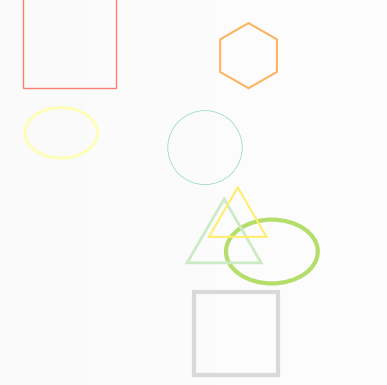[{"shape": "circle", "thickness": 0.5, "radius": 0.48, "center": [0.529, 0.617]}, {"shape": "oval", "thickness": 2, "radius": 0.47, "center": [0.158, 0.655]}, {"shape": "square", "thickness": 1, "radius": 0.6, "center": [0.179, 0.891]}, {"shape": "hexagon", "thickness": 1.5, "radius": 0.42, "center": [0.641, 0.855]}, {"shape": "oval", "thickness": 3, "radius": 0.59, "center": [0.702, 0.347]}, {"shape": "square", "thickness": 3, "radius": 0.54, "center": [0.609, 0.133]}, {"shape": "triangle", "thickness": 2, "radius": 0.55, "center": [0.578, 0.373]}, {"shape": "triangle", "thickness": 1.5, "radius": 0.43, "center": [0.614, 0.428]}]